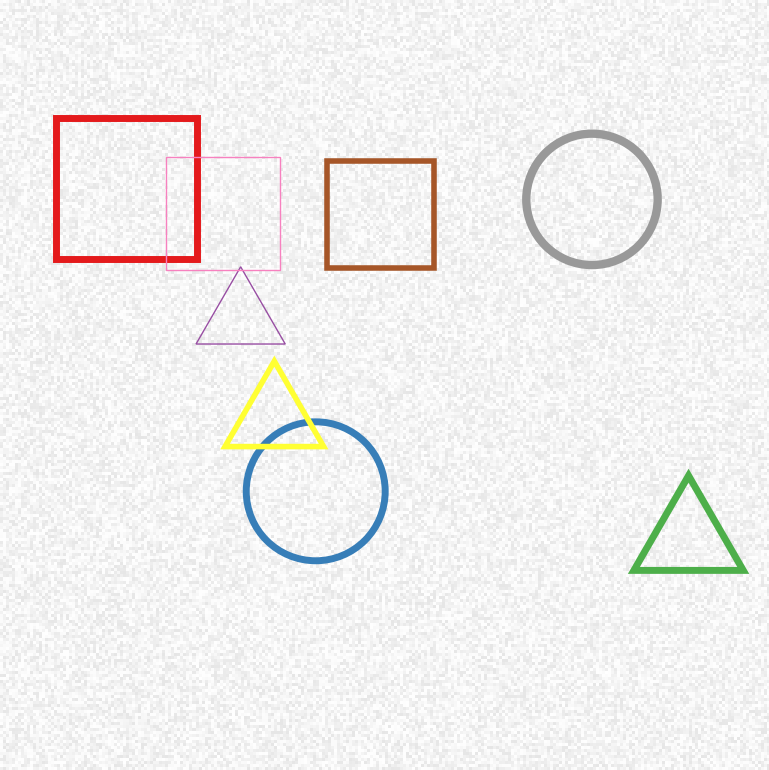[{"shape": "square", "thickness": 2.5, "radius": 0.46, "center": [0.165, 0.756]}, {"shape": "circle", "thickness": 2.5, "radius": 0.45, "center": [0.41, 0.362]}, {"shape": "triangle", "thickness": 2.5, "radius": 0.41, "center": [0.894, 0.3]}, {"shape": "triangle", "thickness": 0.5, "radius": 0.33, "center": [0.313, 0.587]}, {"shape": "triangle", "thickness": 2, "radius": 0.37, "center": [0.356, 0.457]}, {"shape": "square", "thickness": 2, "radius": 0.35, "center": [0.495, 0.722]}, {"shape": "square", "thickness": 0.5, "radius": 0.37, "center": [0.29, 0.723]}, {"shape": "circle", "thickness": 3, "radius": 0.43, "center": [0.769, 0.741]}]